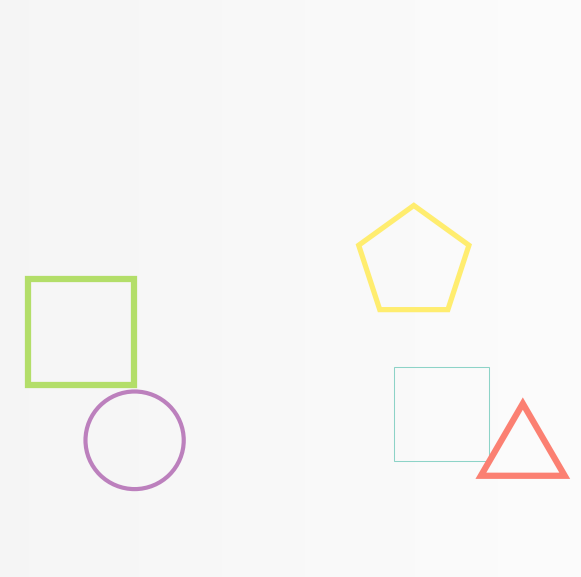[{"shape": "square", "thickness": 0.5, "radius": 0.41, "center": [0.759, 0.283]}, {"shape": "triangle", "thickness": 3, "radius": 0.42, "center": [0.899, 0.217]}, {"shape": "square", "thickness": 3, "radius": 0.46, "center": [0.139, 0.424]}, {"shape": "circle", "thickness": 2, "radius": 0.42, "center": [0.232, 0.237]}, {"shape": "pentagon", "thickness": 2.5, "radius": 0.5, "center": [0.712, 0.544]}]